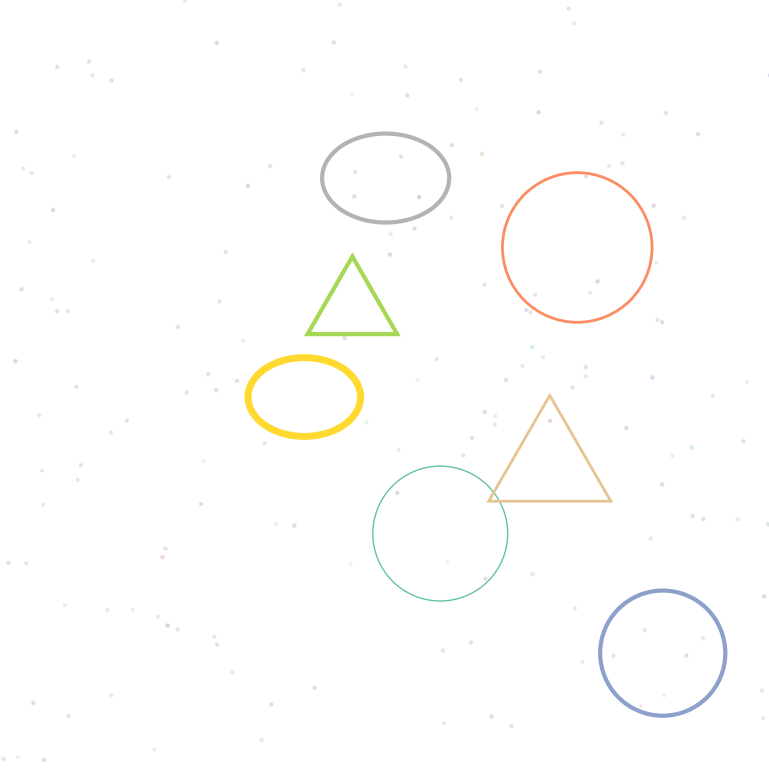[{"shape": "circle", "thickness": 0.5, "radius": 0.44, "center": [0.572, 0.307]}, {"shape": "circle", "thickness": 1, "radius": 0.49, "center": [0.75, 0.679]}, {"shape": "circle", "thickness": 1.5, "radius": 0.41, "center": [0.861, 0.152]}, {"shape": "triangle", "thickness": 1.5, "radius": 0.34, "center": [0.458, 0.6]}, {"shape": "oval", "thickness": 2.5, "radius": 0.37, "center": [0.395, 0.484]}, {"shape": "triangle", "thickness": 1, "radius": 0.46, "center": [0.714, 0.395]}, {"shape": "oval", "thickness": 1.5, "radius": 0.41, "center": [0.501, 0.769]}]